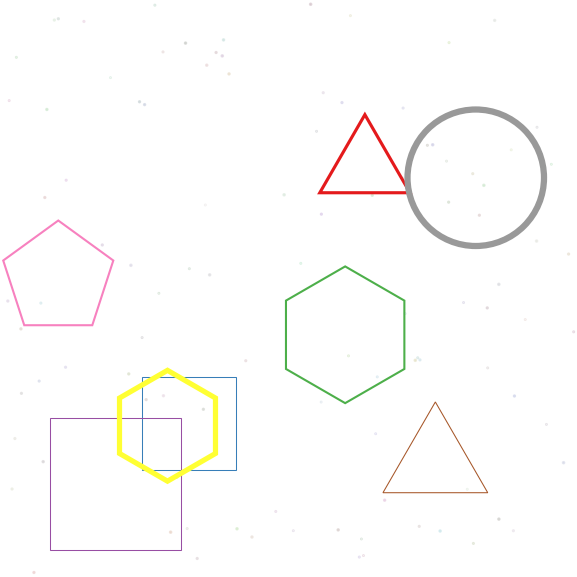[{"shape": "triangle", "thickness": 1.5, "radius": 0.45, "center": [0.632, 0.71]}, {"shape": "square", "thickness": 0.5, "radius": 0.4, "center": [0.327, 0.266]}, {"shape": "hexagon", "thickness": 1, "radius": 0.59, "center": [0.598, 0.419]}, {"shape": "square", "thickness": 0.5, "radius": 0.57, "center": [0.2, 0.162]}, {"shape": "hexagon", "thickness": 2.5, "radius": 0.48, "center": [0.29, 0.262]}, {"shape": "triangle", "thickness": 0.5, "radius": 0.52, "center": [0.754, 0.198]}, {"shape": "pentagon", "thickness": 1, "radius": 0.5, "center": [0.101, 0.517]}, {"shape": "circle", "thickness": 3, "radius": 0.59, "center": [0.824, 0.691]}]